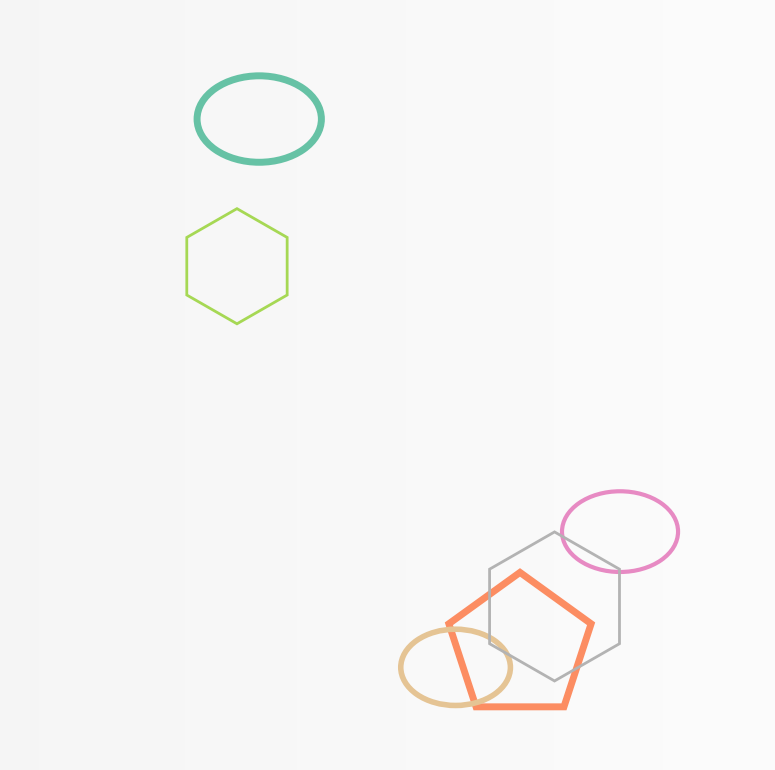[{"shape": "oval", "thickness": 2.5, "radius": 0.4, "center": [0.334, 0.845]}, {"shape": "pentagon", "thickness": 2.5, "radius": 0.48, "center": [0.671, 0.16]}, {"shape": "oval", "thickness": 1.5, "radius": 0.37, "center": [0.8, 0.31]}, {"shape": "hexagon", "thickness": 1, "radius": 0.37, "center": [0.306, 0.654]}, {"shape": "oval", "thickness": 2, "radius": 0.35, "center": [0.588, 0.133]}, {"shape": "hexagon", "thickness": 1, "radius": 0.48, "center": [0.716, 0.212]}]